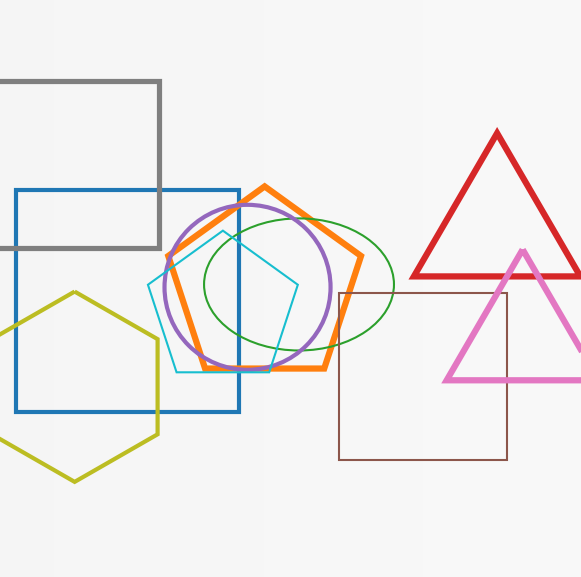[{"shape": "square", "thickness": 2, "radius": 0.96, "center": [0.219, 0.478]}, {"shape": "pentagon", "thickness": 3, "radius": 0.87, "center": [0.455, 0.502]}, {"shape": "oval", "thickness": 1, "radius": 0.82, "center": [0.514, 0.507]}, {"shape": "triangle", "thickness": 3, "radius": 0.83, "center": [0.855, 0.603]}, {"shape": "circle", "thickness": 2, "radius": 0.71, "center": [0.426, 0.502]}, {"shape": "square", "thickness": 1, "radius": 0.72, "center": [0.727, 0.347]}, {"shape": "triangle", "thickness": 3, "radius": 0.75, "center": [0.899, 0.416]}, {"shape": "square", "thickness": 2.5, "radius": 0.72, "center": [0.13, 0.714]}, {"shape": "hexagon", "thickness": 2, "radius": 0.82, "center": [0.128, 0.329]}, {"shape": "pentagon", "thickness": 1, "radius": 0.68, "center": [0.383, 0.464]}]